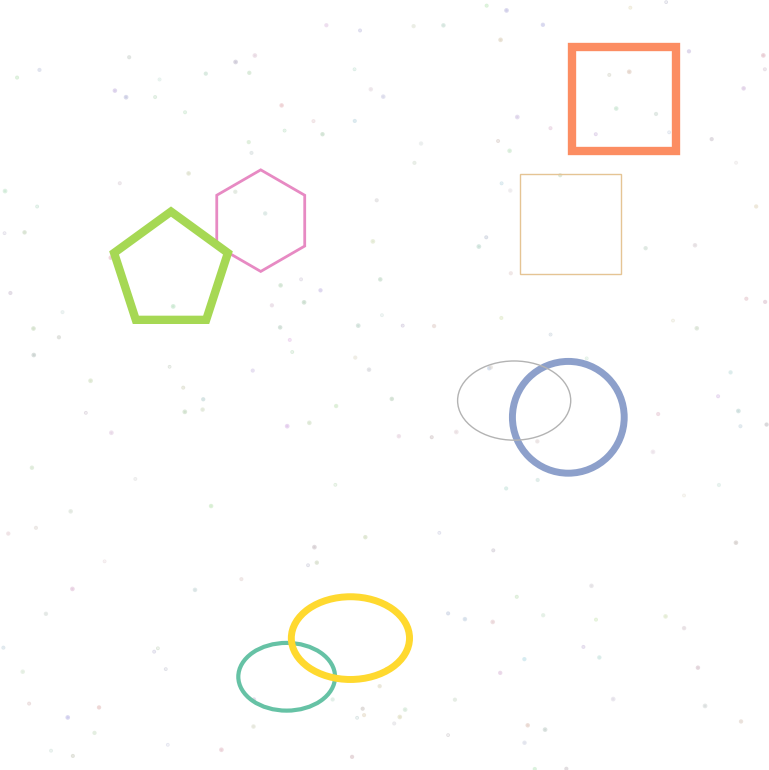[{"shape": "oval", "thickness": 1.5, "radius": 0.31, "center": [0.372, 0.121]}, {"shape": "square", "thickness": 3, "radius": 0.34, "center": [0.81, 0.871]}, {"shape": "circle", "thickness": 2.5, "radius": 0.36, "center": [0.738, 0.458]}, {"shape": "hexagon", "thickness": 1, "radius": 0.33, "center": [0.339, 0.713]}, {"shape": "pentagon", "thickness": 3, "radius": 0.39, "center": [0.222, 0.648]}, {"shape": "oval", "thickness": 2.5, "radius": 0.38, "center": [0.455, 0.171]}, {"shape": "square", "thickness": 0.5, "radius": 0.33, "center": [0.741, 0.709]}, {"shape": "oval", "thickness": 0.5, "radius": 0.37, "center": [0.668, 0.48]}]